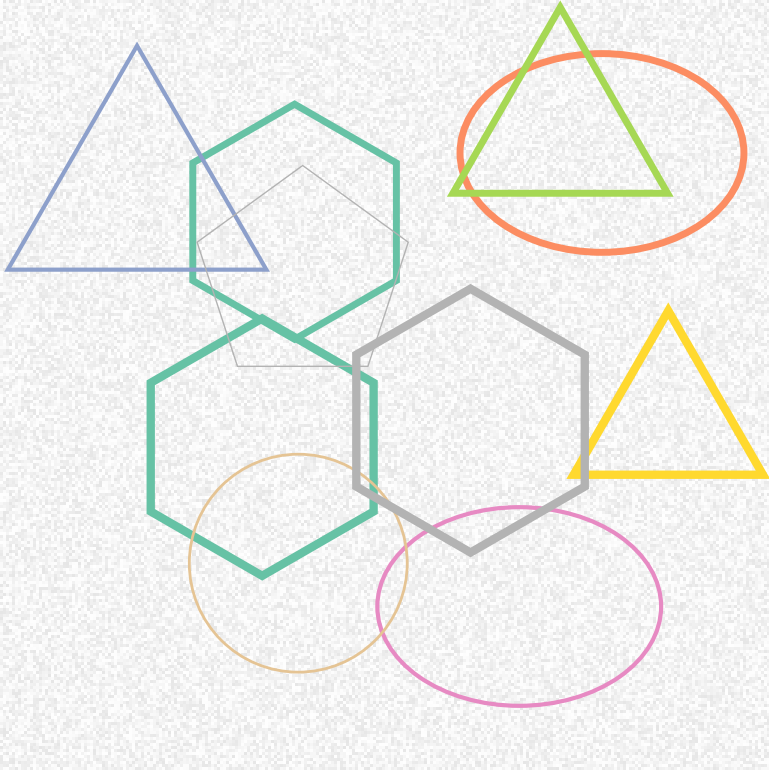[{"shape": "hexagon", "thickness": 3, "radius": 0.84, "center": [0.34, 0.419]}, {"shape": "hexagon", "thickness": 2.5, "radius": 0.76, "center": [0.383, 0.712]}, {"shape": "oval", "thickness": 2.5, "radius": 0.92, "center": [0.782, 0.801]}, {"shape": "triangle", "thickness": 1.5, "radius": 0.97, "center": [0.178, 0.747]}, {"shape": "oval", "thickness": 1.5, "radius": 0.92, "center": [0.674, 0.212]}, {"shape": "triangle", "thickness": 2.5, "radius": 0.8, "center": [0.728, 0.83]}, {"shape": "triangle", "thickness": 3, "radius": 0.71, "center": [0.868, 0.454]}, {"shape": "circle", "thickness": 1, "radius": 0.71, "center": [0.387, 0.269]}, {"shape": "pentagon", "thickness": 0.5, "radius": 0.72, "center": [0.393, 0.641]}, {"shape": "hexagon", "thickness": 3, "radius": 0.86, "center": [0.611, 0.454]}]